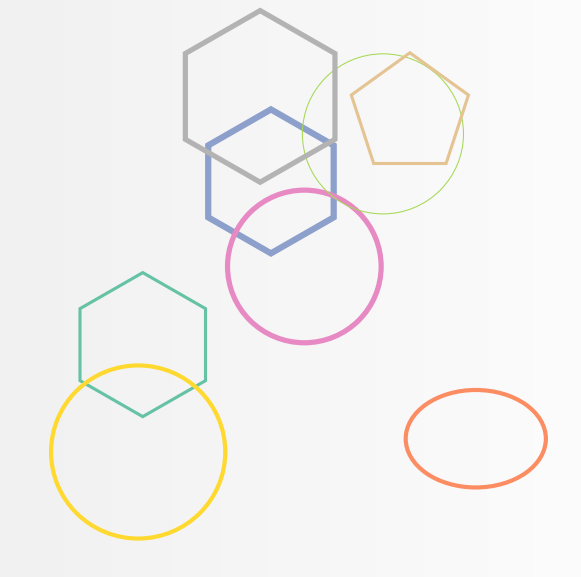[{"shape": "hexagon", "thickness": 1.5, "radius": 0.62, "center": [0.246, 0.402]}, {"shape": "oval", "thickness": 2, "radius": 0.6, "center": [0.819, 0.239]}, {"shape": "hexagon", "thickness": 3, "radius": 0.62, "center": [0.466, 0.685]}, {"shape": "circle", "thickness": 2.5, "radius": 0.66, "center": [0.524, 0.538]}, {"shape": "circle", "thickness": 0.5, "radius": 0.69, "center": [0.659, 0.767]}, {"shape": "circle", "thickness": 2, "radius": 0.75, "center": [0.238, 0.216]}, {"shape": "pentagon", "thickness": 1.5, "radius": 0.53, "center": [0.705, 0.802]}, {"shape": "hexagon", "thickness": 2.5, "radius": 0.74, "center": [0.448, 0.832]}]